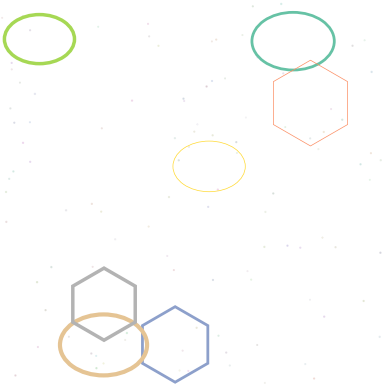[{"shape": "oval", "thickness": 2, "radius": 0.53, "center": [0.761, 0.893]}, {"shape": "hexagon", "thickness": 0.5, "radius": 0.56, "center": [0.806, 0.732]}, {"shape": "hexagon", "thickness": 2, "radius": 0.49, "center": [0.455, 0.105]}, {"shape": "oval", "thickness": 2.5, "radius": 0.46, "center": [0.102, 0.898]}, {"shape": "oval", "thickness": 0.5, "radius": 0.47, "center": [0.543, 0.568]}, {"shape": "oval", "thickness": 3, "radius": 0.57, "center": [0.269, 0.104]}, {"shape": "hexagon", "thickness": 2.5, "radius": 0.47, "center": [0.27, 0.21]}]